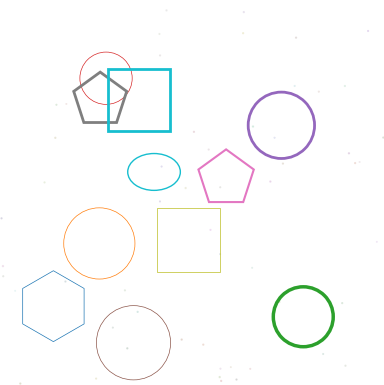[{"shape": "hexagon", "thickness": 0.5, "radius": 0.46, "center": [0.139, 0.205]}, {"shape": "circle", "thickness": 0.5, "radius": 0.46, "center": [0.258, 0.368]}, {"shape": "circle", "thickness": 2.5, "radius": 0.39, "center": [0.788, 0.177]}, {"shape": "circle", "thickness": 0.5, "radius": 0.34, "center": [0.275, 0.797]}, {"shape": "circle", "thickness": 2, "radius": 0.43, "center": [0.731, 0.675]}, {"shape": "circle", "thickness": 0.5, "radius": 0.48, "center": [0.347, 0.11]}, {"shape": "pentagon", "thickness": 1.5, "radius": 0.38, "center": [0.587, 0.536]}, {"shape": "pentagon", "thickness": 2, "radius": 0.36, "center": [0.26, 0.74]}, {"shape": "square", "thickness": 0.5, "radius": 0.41, "center": [0.489, 0.376]}, {"shape": "oval", "thickness": 1, "radius": 0.34, "center": [0.4, 0.553]}, {"shape": "square", "thickness": 2, "radius": 0.4, "center": [0.361, 0.74]}]